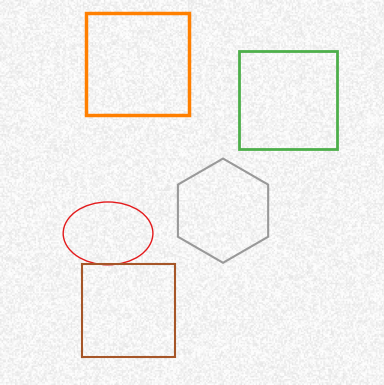[{"shape": "oval", "thickness": 1, "radius": 0.58, "center": [0.281, 0.394]}, {"shape": "square", "thickness": 2, "radius": 0.64, "center": [0.747, 0.741]}, {"shape": "square", "thickness": 2.5, "radius": 0.67, "center": [0.358, 0.834]}, {"shape": "square", "thickness": 1.5, "radius": 0.6, "center": [0.334, 0.194]}, {"shape": "hexagon", "thickness": 1.5, "radius": 0.68, "center": [0.579, 0.453]}]